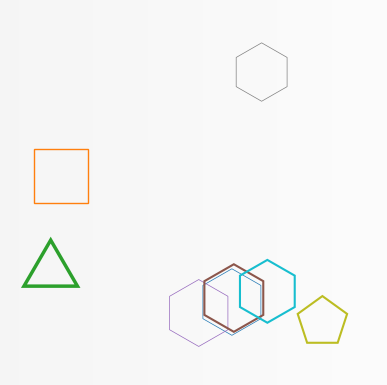[{"shape": "hexagon", "thickness": 0.5, "radius": 0.43, "center": [0.598, 0.215]}, {"shape": "square", "thickness": 1, "radius": 0.35, "center": [0.157, 0.542]}, {"shape": "triangle", "thickness": 2.5, "radius": 0.4, "center": [0.131, 0.297]}, {"shape": "hexagon", "thickness": 0.5, "radius": 0.43, "center": [0.513, 0.187]}, {"shape": "hexagon", "thickness": 1.5, "radius": 0.44, "center": [0.603, 0.226]}, {"shape": "hexagon", "thickness": 0.5, "radius": 0.38, "center": [0.675, 0.813]}, {"shape": "pentagon", "thickness": 1.5, "radius": 0.34, "center": [0.832, 0.164]}, {"shape": "hexagon", "thickness": 1.5, "radius": 0.41, "center": [0.69, 0.243]}]